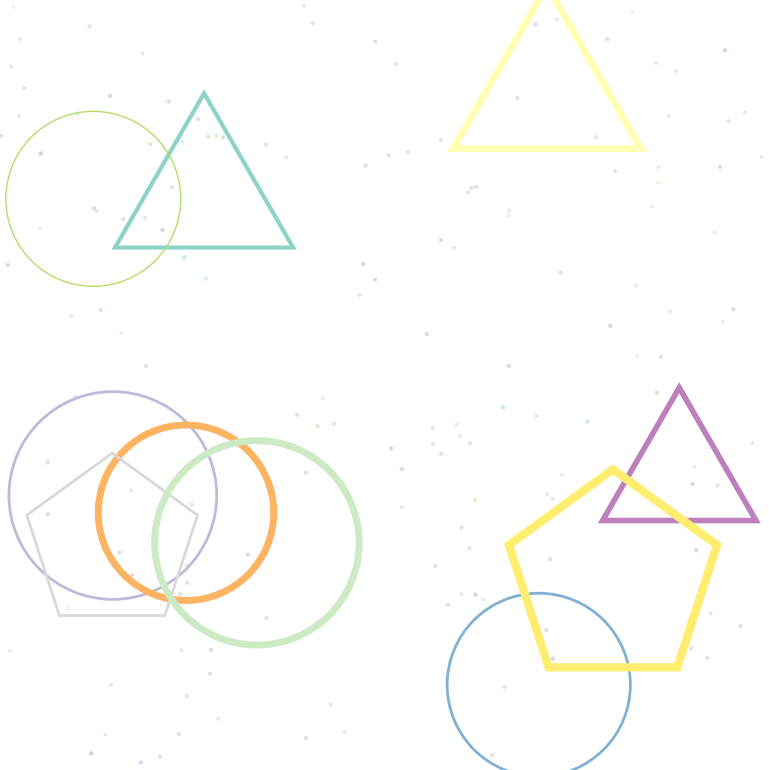[{"shape": "triangle", "thickness": 1.5, "radius": 0.67, "center": [0.265, 0.745]}, {"shape": "triangle", "thickness": 2.5, "radius": 0.7, "center": [0.71, 0.877]}, {"shape": "circle", "thickness": 1, "radius": 0.67, "center": [0.147, 0.357]}, {"shape": "circle", "thickness": 1, "radius": 0.59, "center": [0.7, 0.111]}, {"shape": "circle", "thickness": 2.5, "radius": 0.57, "center": [0.242, 0.334]}, {"shape": "circle", "thickness": 0.5, "radius": 0.57, "center": [0.121, 0.742]}, {"shape": "pentagon", "thickness": 1, "radius": 0.58, "center": [0.146, 0.295]}, {"shape": "triangle", "thickness": 2, "radius": 0.58, "center": [0.882, 0.382]}, {"shape": "circle", "thickness": 2.5, "radius": 0.66, "center": [0.334, 0.295]}, {"shape": "pentagon", "thickness": 3, "radius": 0.71, "center": [0.796, 0.248]}]